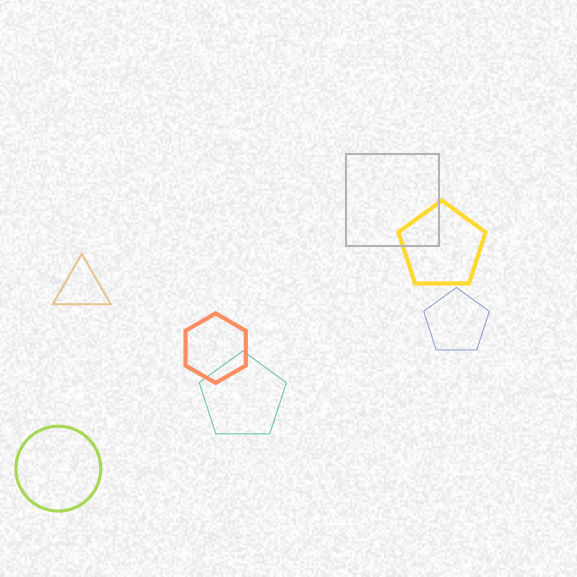[{"shape": "pentagon", "thickness": 0.5, "radius": 0.4, "center": [0.42, 0.312]}, {"shape": "hexagon", "thickness": 2, "radius": 0.3, "center": [0.373, 0.396]}, {"shape": "pentagon", "thickness": 0.5, "radius": 0.3, "center": [0.79, 0.442]}, {"shape": "circle", "thickness": 1.5, "radius": 0.37, "center": [0.101, 0.188]}, {"shape": "pentagon", "thickness": 2, "radius": 0.4, "center": [0.765, 0.573]}, {"shape": "triangle", "thickness": 1, "radius": 0.29, "center": [0.142, 0.501]}, {"shape": "square", "thickness": 1, "radius": 0.4, "center": [0.68, 0.653]}]